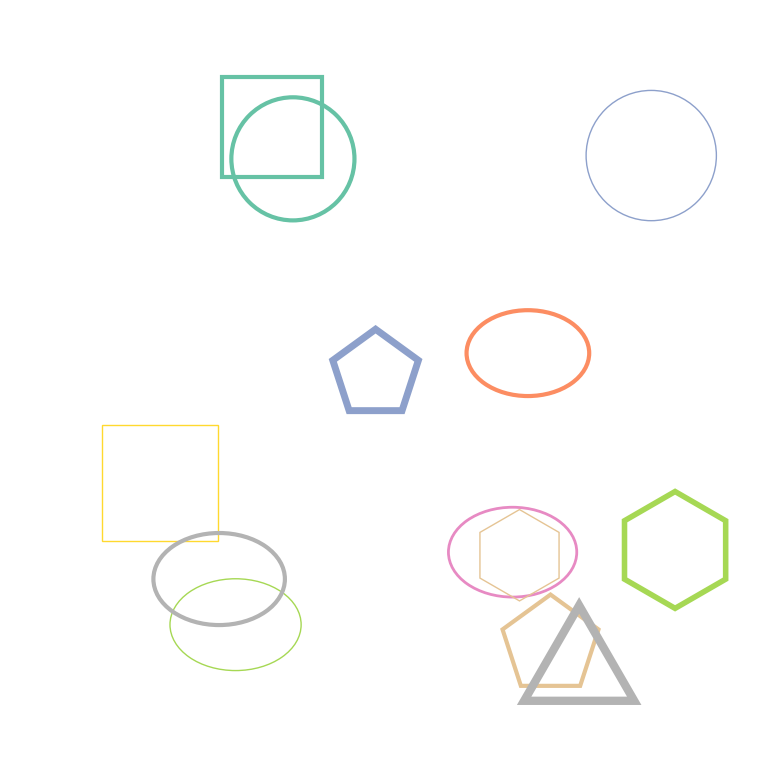[{"shape": "square", "thickness": 1.5, "radius": 0.32, "center": [0.353, 0.835]}, {"shape": "circle", "thickness": 1.5, "radius": 0.4, "center": [0.38, 0.794]}, {"shape": "oval", "thickness": 1.5, "radius": 0.4, "center": [0.686, 0.541]}, {"shape": "circle", "thickness": 0.5, "radius": 0.42, "center": [0.846, 0.798]}, {"shape": "pentagon", "thickness": 2.5, "radius": 0.29, "center": [0.488, 0.514]}, {"shape": "oval", "thickness": 1, "radius": 0.42, "center": [0.666, 0.283]}, {"shape": "oval", "thickness": 0.5, "radius": 0.43, "center": [0.306, 0.189]}, {"shape": "hexagon", "thickness": 2, "radius": 0.38, "center": [0.877, 0.286]}, {"shape": "square", "thickness": 0.5, "radius": 0.38, "center": [0.208, 0.373]}, {"shape": "pentagon", "thickness": 1.5, "radius": 0.33, "center": [0.715, 0.162]}, {"shape": "hexagon", "thickness": 0.5, "radius": 0.3, "center": [0.675, 0.279]}, {"shape": "oval", "thickness": 1.5, "radius": 0.43, "center": [0.285, 0.248]}, {"shape": "triangle", "thickness": 3, "radius": 0.41, "center": [0.752, 0.131]}]